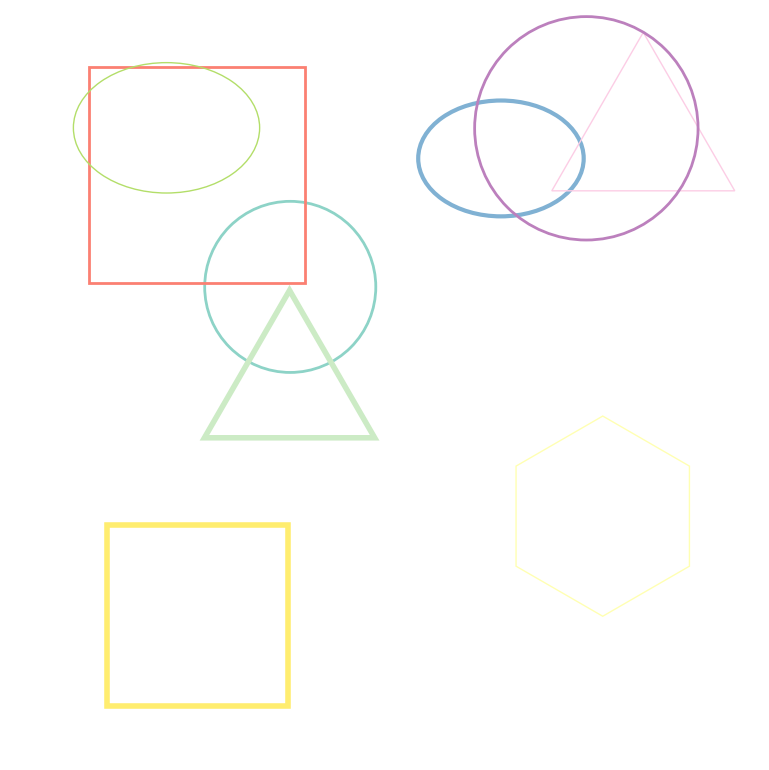[{"shape": "circle", "thickness": 1, "radius": 0.56, "center": [0.377, 0.627]}, {"shape": "hexagon", "thickness": 0.5, "radius": 0.65, "center": [0.783, 0.33]}, {"shape": "square", "thickness": 1, "radius": 0.7, "center": [0.256, 0.772]}, {"shape": "oval", "thickness": 1.5, "radius": 0.54, "center": [0.651, 0.794]}, {"shape": "oval", "thickness": 0.5, "radius": 0.6, "center": [0.216, 0.834]}, {"shape": "triangle", "thickness": 0.5, "radius": 0.69, "center": [0.835, 0.821]}, {"shape": "circle", "thickness": 1, "radius": 0.73, "center": [0.761, 0.833]}, {"shape": "triangle", "thickness": 2, "radius": 0.64, "center": [0.376, 0.495]}, {"shape": "square", "thickness": 2, "radius": 0.59, "center": [0.256, 0.2]}]